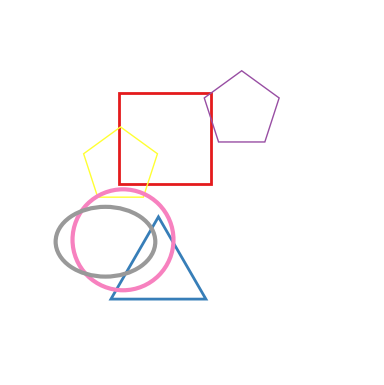[{"shape": "square", "thickness": 2, "radius": 0.59, "center": [0.429, 0.64]}, {"shape": "triangle", "thickness": 2, "radius": 0.71, "center": [0.411, 0.294]}, {"shape": "pentagon", "thickness": 1, "radius": 0.51, "center": [0.628, 0.714]}, {"shape": "pentagon", "thickness": 1, "radius": 0.5, "center": [0.313, 0.569]}, {"shape": "circle", "thickness": 3, "radius": 0.66, "center": [0.319, 0.377]}, {"shape": "oval", "thickness": 3, "radius": 0.65, "center": [0.274, 0.372]}]